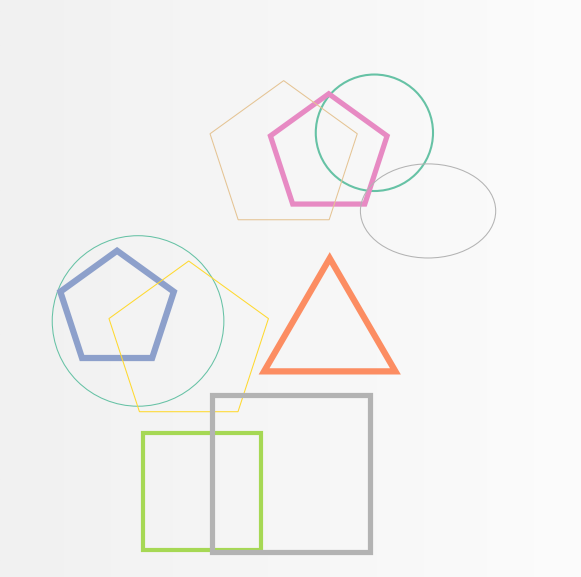[{"shape": "circle", "thickness": 0.5, "radius": 0.74, "center": [0.238, 0.443]}, {"shape": "circle", "thickness": 1, "radius": 0.5, "center": [0.644, 0.769]}, {"shape": "triangle", "thickness": 3, "radius": 0.65, "center": [0.567, 0.421]}, {"shape": "pentagon", "thickness": 3, "radius": 0.51, "center": [0.201, 0.462]}, {"shape": "pentagon", "thickness": 2.5, "radius": 0.53, "center": [0.566, 0.731]}, {"shape": "square", "thickness": 2, "radius": 0.51, "center": [0.347, 0.148]}, {"shape": "pentagon", "thickness": 0.5, "radius": 0.72, "center": [0.325, 0.403]}, {"shape": "pentagon", "thickness": 0.5, "radius": 0.67, "center": [0.488, 0.726]}, {"shape": "oval", "thickness": 0.5, "radius": 0.58, "center": [0.736, 0.634]}, {"shape": "square", "thickness": 2.5, "radius": 0.68, "center": [0.5, 0.179]}]